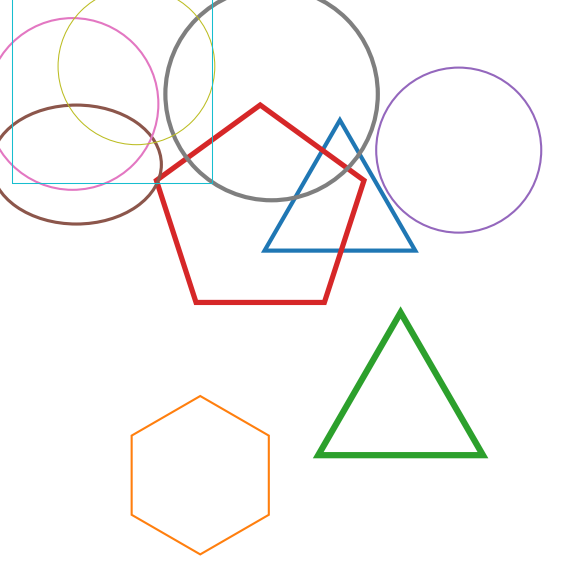[{"shape": "triangle", "thickness": 2, "radius": 0.75, "center": [0.589, 0.64]}, {"shape": "hexagon", "thickness": 1, "radius": 0.69, "center": [0.347, 0.176]}, {"shape": "triangle", "thickness": 3, "radius": 0.82, "center": [0.694, 0.293]}, {"shape": "pentagon", "thickness": 2.5, "radius": 0.95, "center": [0.451, 0.628]}, {"shape": "circle", "thickness": 1, "radius": 0.71, "center": [0.794, 0.739]}, {"shape": "oval", "thickness": 1.5, "radius": 0.74, "center": [0.132, 0.714]}, {"shape": "circle", "thickness": 1, "radius": 0.74, "center": [0.126, 0.819]}, {"shape": "circle", "thickness": 2, "radius": 0.92, "center": [0.47, 0.836]}, {"shape": "circle", "thickness": 0.5, "radius": 0.68, "center": [0.236, 0.884]}, {"shape": "square", "thickness": 0.5, "radius": 0.87, "center": [0.193, 0.855]}]